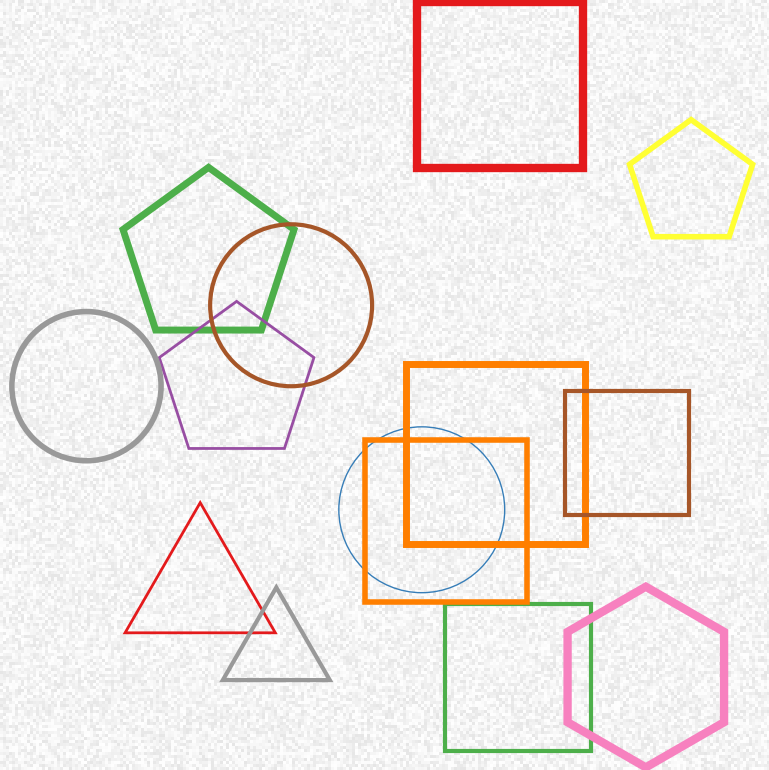[{"shape": "square", "thickness": 3, "radius": 0.54, "center": [0.65, 0.889]}, {"shape": "triangle", "thickness": 1, "radius": 0.56, "center": [0.26, 0.235]}, {"shape": "circle", "thickness": 0.5, "radius": 0.54, "center": [0.548, 0.338]}, {"shape": "pentagon", "thickness": 2.5, "radius": 0.58, "center": [0.271, 0.666]}, {"shape": "square", "thickness": 1.5, "radius": 0.48, "center": [0.673, 0.12]}, {"shape": "pentagon", "thickness": 1, "radius": 0.53, "center": [0.307, 0.503]}, {"shape": "square", "thickness": 2, "radius": 0.52, "center": [0.579, 0.324]}, {"shape": "square", "thickness": 2.5, "radius": 0.58, "center": [0.644, 0.41]}, {"shape": "pentagon", "thickness": 2, "radius": 0.42, "center": [0.898, 0.761]}, {"shape": "circle", "thickness": 1.5, "radius": 0.53, "center": [0.378, 0.604]}, {"shape": "square", "thickness": 1.5, "radius": 0.4, "center": [0.814, 0.412]}, {"shape": "hexagon", "thickness": 3, "radius": 0.59, "center": [0.839, 0.121]}, {"shape": "triangle", "thickness": 1.5, "radius": 0.4, "center": [0.359, 0.157]}, {"shape": "circle", "thickness": 2, "radius": 0.48, "center": [0.112, 0.499]}]